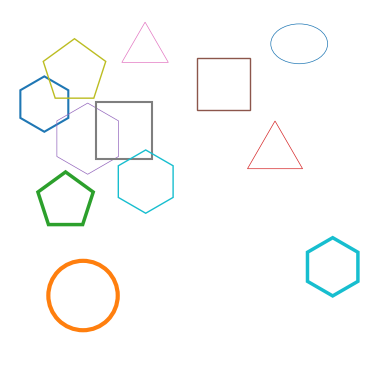[{"shape": "hexagon", "thickness": 1.5, "radius": 0.36, "center": [0.115, 0.73]}, {"shape": "oval", "thickness": 0.5, "radius": 0.37, "center": [0.777, 0.886]}, {"shape": "circle", "thickness": 3, "radius": 0.45, "center": [0.216, 0.232]}, {"shape": "pentagon", "thickness": 2.5, "radius": 0.38, "center": [0.17, 0.478]}, {"shape": "triangle", "thickness": 0.5, "radius": 0.41, "center": [0.714, 0.603]}, {"shape": "hexagon", "thickness": 0.5, "radius": 0.46, "center": [0.228, 0.64]}, {"shape": "square", "thickness": 1, "radius": 0.34, "center": [0.581, 0.782]}, {"shape": "triangle", "thickness": 0.5, "radius": 0.35, "center": [0.377, 0.873]}, {"shape": "square", "thickness": 1.5, "radius": 0.37, "center": [0.322, 0.661]}, {"shape": "pentagon", "thickness": 1, "radius": 0.43, "center": [0.193, 0.814]}, {"shape": "hexagon", "thickness": 1, "radius": 0.41, "center": [0.378, 0.528]}, {"shape": "hexagon", "thickness": 2.5, "radius": 0.38, "center": [0.864, 0.307]}]